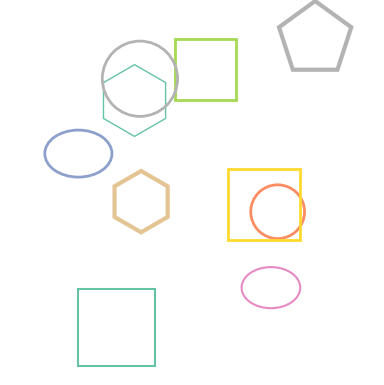[{"shape": "hexagon", "thickness": 1, "radius": 0.47, "center": [0.349, 0.739]}, {"shape": "square", "thickness": 1.5, "radius": 0.5, "center": [0.304, 0.15]}, {"shape": "circle", "thickness": 2, "radius": 0.35, "center": [0.721, 0.45]}, {"shape": "oval", "thickness": 2, "radius": 0.44, "center": [0.204, 0.601]}, {"shape": "oval", "thickness": 1.5, "radius": 0.38, "center": [0.704, 0.253]}, {"shape": "square", "thickness": 2, "radius": 0.4, "center": [0.533, 0.82]}, {"shape": "square", "thickness": 2, "radius": 0.46, "center": [0.686, 0.47]}, {"shape": "hexagon", "thickness": 3, "radius": 0.4, "center": [0.367, 0.476]}, {"shape": "circle", "thickness": 2, "radius": 0.49, "center": [0.363, 0.795]}, {"shape": "pentagon", "thickness": 3, "radius": 0.49, "center": [0.819, 0.899]}]